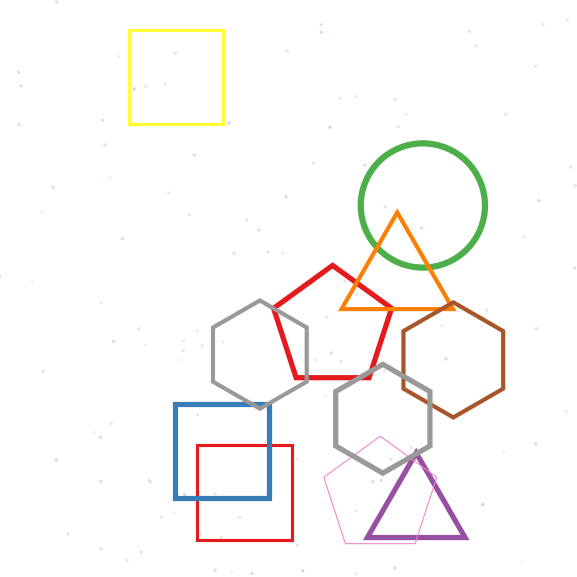[{"shape": "square", "thickness": 1.5, "radius": 0.41, "center": [0.423, 0.146]}, {"shape": "pentagon", "thickness": 2.5, "radius": 0.54, "center": [0.576, 0.432]}, {"shape": "square", "thickness": 2.5, "radius": 0.41, "center": [0.385, 0.218]}, {"shape": "circle", "thickness": 3, "radius": 0.54, "center": [0.732, 0.643]}, {"shape": "triangle", "thickness": 2.5, "radius": 0.49, "center": [0.721, 0.117]}, {"shape": "triangle", "thickness": 2, "radius": 0.56, "center": [0.688, 0.52]}, {"shape": "square", "thickness": 1.5, "radius": 0.41, "center": [0.305, 0.867]}, {"shape": "hexagon", "thickness": 2, "radius": 0.5, "center": [0.785, 0.376]}, {"shape": "pentagon", "thickness": 0.5, "radius": 0.51, "center": [0.658, 0.141]}, {"shape": "hexagon", "thickness": 2.5, "radius": 0.47, "center": [0.663, 0.274]}, {"shape": "hexagon", "thickness": 2, "radius": 0.47, "center": [0.45, 0.385]}]